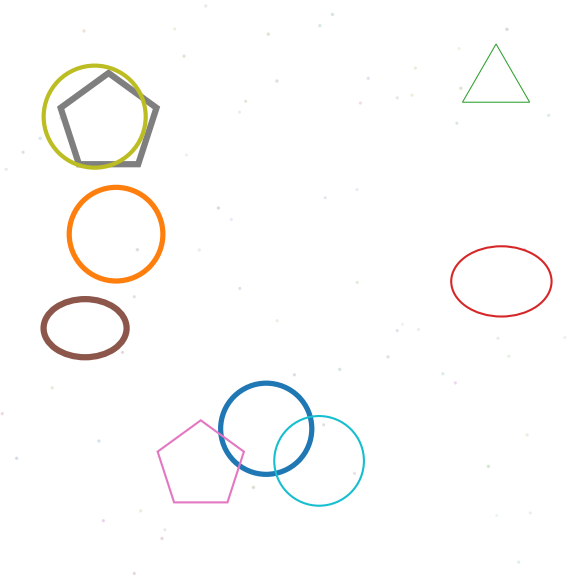[{"shape": "circle", "thickness": 2.5, "radius": 0.39, "center": [0.461, 0.257]}, {"shape": "circle", "thickness": 2.5, "radius": 0.41, "center": [0.201, 0.594]}, {"shape": "triangle", "thickness": 0.5, "radius": 0.34, "center": [0.859, 0.856]}, {"shape": "oval", "thickness": 1, "radius": 0.43, "center": [0.868, 0.512]}, {"shape": "oval", "thickness": 3, "radius": 0.36, "center": [0.147, 0.431]}, {"shape": "pentagon", "thickness": 1, "radius": 0.39, "center": [0.348, 0.193]}, {"shape": "pentagon", "thickness": 3, "radius": 0.44, "center": [0.188, 0.785]}, {"shape": "circle", "thickness": 2, "radius": 0.44, "center": [0.164, 0.797]}, {"shape": "circle", "thickness": 1, "radius": 0.39, "center": [0.553, 0.201]}]